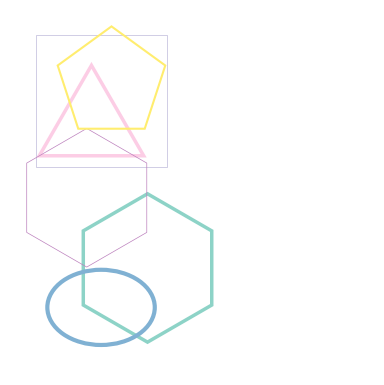[{"shape": "hexagon", "thickness": 2.5, "radius": 0.96, "center": [0.383, 0.304]}, {"shape": "square", "thickness": 0.5, "radius": 0.86, "center": [0.264, 0.737]}, {"shape": "oval", "thickness": 3, "radius": 0.7, "center": [0.262, 0.202]}, {"shape": "triangle", "thickness": 2.5, "radius": 0.78, "center": [0.238, 0.674]}, {"shape": "hexagon", "thickness": 0.5, "radius": 0.9, "center": [0.225, 0.486]}, {"shape": "pentagon", "thickness": 1.5, "radius": 0.73, "center": [0.29, 0.785]}]